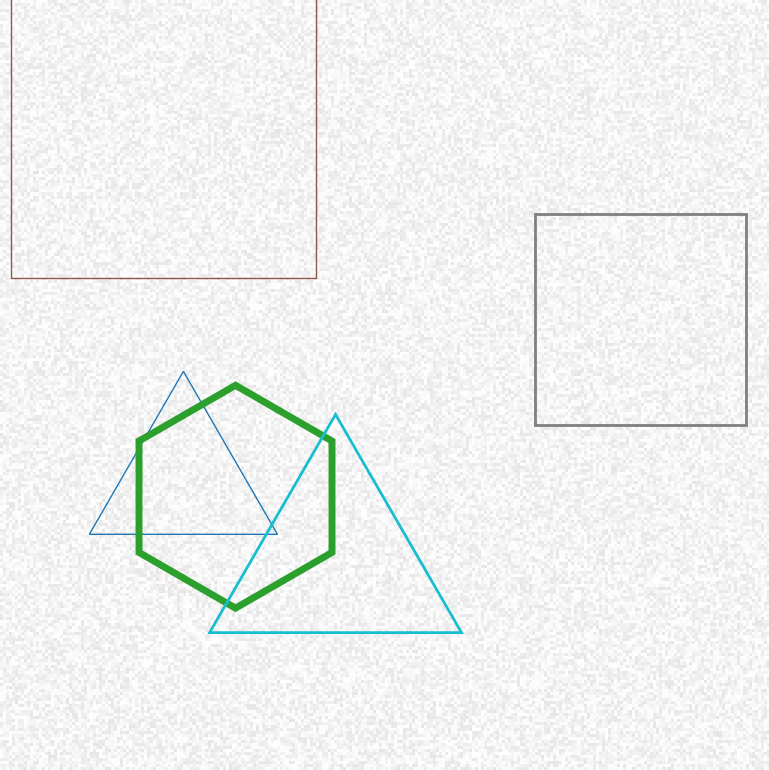[{"shape": "triangle", "thickness": 0.5, "radius": 0.71, "center": [0.238, 0.377]}, {"shape": "hexagon", "thickness": 2.5, "radius": 0.72, "center": [0.306, 0.355]}, {"shape": "square", "thickness": 0.5, "radius": 0.99, "center": [0.212, 0.837]}, {"shape": "square", "thickness": 1, "radius": 0.69, "center": [0.831, 0.585]}, {"shape": "triangle", "thickness": 1, "radius": 0.94, "center": [0.436, 0.273]}]